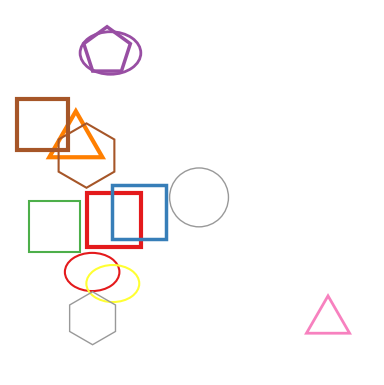[{"shape": "oval", "thickness": 1.5, "radius": 0.35, "center": [0.239, 0.294]}, {"shape": "square", "thickness": 3, "radius": 0.36, "center": [0.296, 0.428]}, {"shape": "square", "thickness": 2.5, "radius": 0.35, "center": [0.362, 0.449]}, {"shape": "square", "thickness": 1.5, "radius": 0.33, "center": [0.142, 0.412]}, {"shape": "oval", "thickness": 2, "radius": 0.39, "center": [0.287, 0.862]}, {"shape": "pentagon", "thickness": 2.5, "radius": 0.32, "center": [0.278, 0.867]}, {"shape": "triangle", "thickness": 3, "radius": 0.4, "center": [0.197, 0.631]}, {"shape": "oval", "thickness": 1.5, "radius": 0.34, "center": [0.293, 0.264]}, {"shape": "hexagon", "thickness": 1.5, "radius": 0.42, "center": [0.225, 0.596]}, {"shape": "square", "thickness": 3, "radius": 0.33, "center": [0.111, 0.676]}, {"shape": "triangle", "thickness": 2, "radius": 0.32, "center": [0.852, 0.167]}, {"shape": "circle", "thickness": 1, "radius": 0.38, "center": [0.517, 0.487]}, {"shape": "hexagon", "thickness": 1, "radius": 0.34, "center": [0.24, 0.173]}]